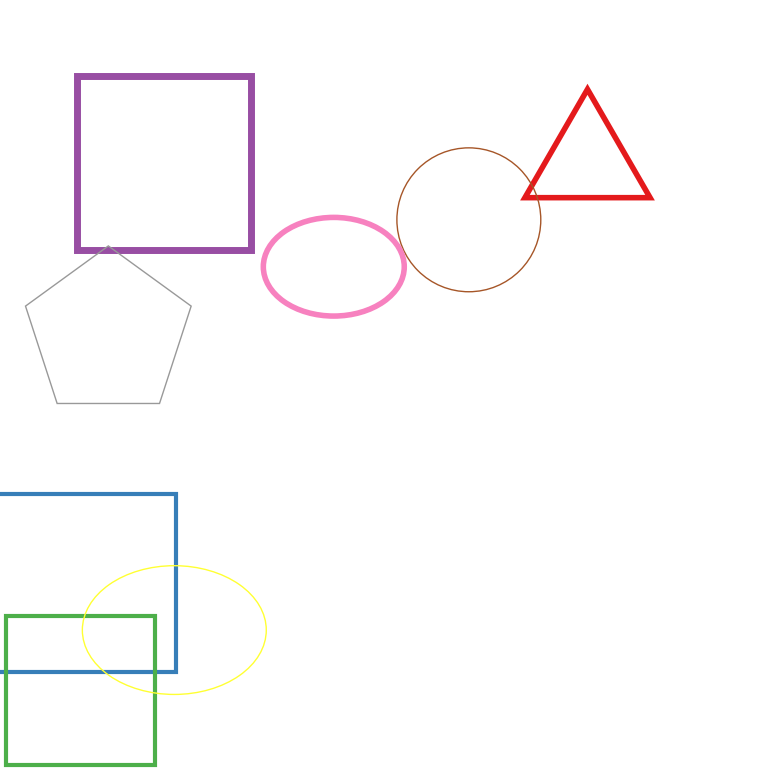[{"shape": "triangle", "thickness": 2, "radius": 0.47, "center": [0.763, 0.79]}, {"shape": "square", "thickness": 1.5, "radius": 0.58, "center": [0.112, 0.243]}, {"shape": "square", "thickness": 1.5, "radius": 0.48, "center": [0.104, 0.103]}, {"shape": "square", "thickness": 2.5, "radius": 0.56, "center": [0.213, 0.789]}, {"shape": "oval", "thickness": 0.5, "radius": 0.6, "center": [0.226, 0.182]}, {"shape": "circle", "thickness": 0.5, "radius": 0.47, "center": [0.609, 0.715]}, {"shape": "oval", "thickness": 2, "radius": 0.46, "center": [0.433, 0.654]}, {"shape": "pentagon", "thickness": 0.5, "radius": 0.57, "center": [0.141, 0.568]}]